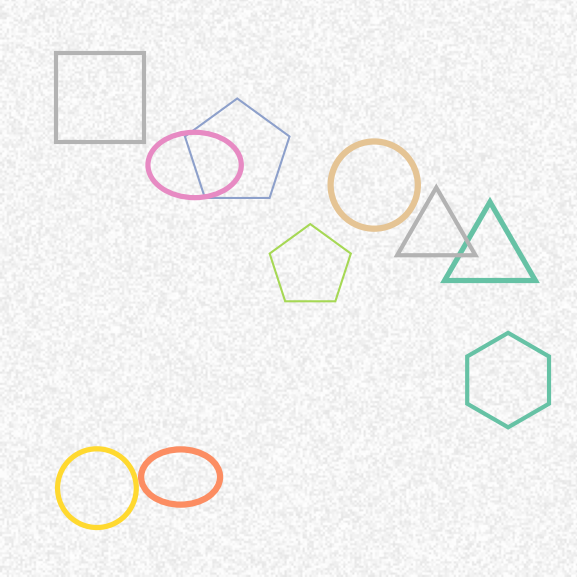[{"shape": "hexagon", "thickness": 2, "radius": 0.41, "center": [0.88, 0.341]}, {"shape": "triangle", "thickness": 2.5, "radius": 0.45, "center": [0.848, 0.559]}, {"shape": "oval", "thickness": 3, "radius": 0.34, "center": [0.313, 0.173]}, {"shape": "pentagon", "thickness": 1, "radius": 0.48, "center": [0.411, 0.733]}, {"shape": "oval", "thickness": 2.5, "radius": 0.4, "center": [0.337, 0.713]}, {"shape": "pentagon", "thickness": 1, "radius": 0.37, "center": [0.537, 0.537]}, {"shape": "circle", "thickness": 2.5, "radius": 0.34, "center": [0.168, 0.154]}, {"shape": "circle", "thickness": 3, "radius": 0.38, "center": [0.648, 0.679]}, {"shape": "triangle", "thickness": 2, "radius": 0.39, "center": [0.755, 0.596]}, {"shape": "square", "thickness": 2, "radius": 0.38, "center": [0.173, 0.83]}]